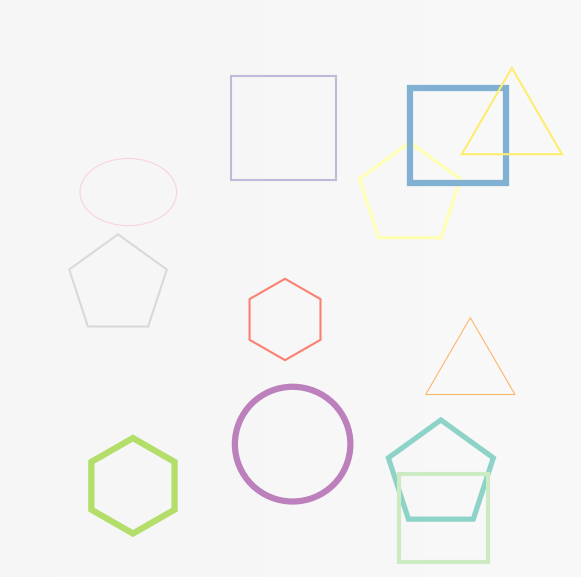[{"shape": "pentagon", "thickness": 2.5, "radius": 0.47, "center": [0.758, 0.177]}, {"shape": "pentagon", "thickness": 1.5, "radius": 0.46, "center": [0.705, 0.661]}, {"shape": "square", "thickness": 1, "radius": 0.45, "center": [0.488, 0.778]}, {"shape": "hexagon", "thickness": 1, "radius": 0.35, "center": [0.49, 0.446]}, {"shape": "square", "thickness": 3, "radius": 0.41, "center": [0.788, 0.765]}, {"shape": "triangle", "thickness": 0.5, "radius": 0.44, "center": [0.809, 0.36]}, {"shape": "hexagon", "thickness": 3, "radius": 0.41, "center": [0.229, 0.158]}, {"shape": "oval", "thickness": 0.5, "radius": 0.42, "center": [0.221, 0.667]}, {"shape": "pentagon", "thickness": 1, "radius": 0.44, "center": [0.203, 0.505]}, {"shape": "circle", "thickness": 3, "radius": 0.5, "center": [0.503, 0.23]}, {"shape": "square", "thickness": 2, "radius": 0.38, "center": [0.763, 0.103]}, {"shape": "triangle", "thickness": 1, "radius": 0.5, "center": [0.881, 0.782]}]